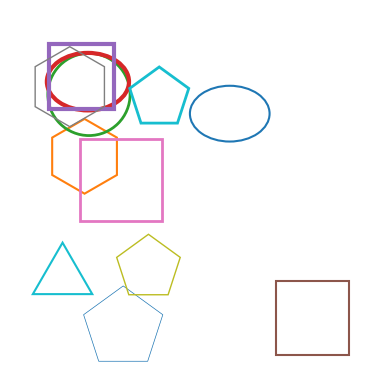[{"shape": "oval", "thickness": 1.5, "radius": 0.52, "center": [0.597, 0.705]}, {"shape": "pentagon", "thickness": 0.5, "radius": 0.54, "center": [0.32, 0.149]}, {"shape": "hexagon", "thickness": 1.5, "radius": 0.49, "center": [0.22, 0.594]}, {"shape": "circle", "thickness": 2, "radius": 0.53, "center": [0.231, 0.755]}, {"shape": "oval", "thickness": 3, "radius": 0.53, "center": [0.228, 0.788]}, {"shape": "square", "thickness": 3, "radius": 0.42, "center": [0.212, 0.801]}, {"shape": "square", "thickness": 1.5, "radius": 0.48, "center": [0.811, 0.174]}, {"shape": "square", "thickness": 2, "radius": 0.53, "center": [0.315, 0.532]}, {"shape": "hexagon", "thickness": 1, "radius": 0.52, "center": [0.181, 0.775]}, {"shape": "pentagon", "thickness": 1, "radius": 0.43, "center": [0.386, 0.305]}, {"shape": "pentagon", "thickness": 2, "radius": 0.4, "center": [0.414, 0.745]}, {"shape": "triangle", "thickness": 1.5, "radius": 0.45, "center": [0.162, 0.281]}]